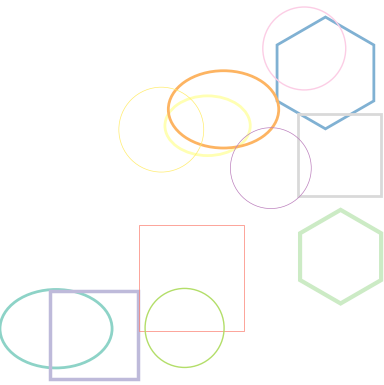[{"shape": "oval", "thickness": 2, "radius": 0.73, "center": [0.146, 0.146]}, {"shape": "oval", "thickness": 2, "radius": 0.55, "center": [0.539, 0.673]}, {"shape": "square", "thickness": 2.5, "radius": 0.57, "center": [0.244, 0.13]}, {"shape": "square", "thickness": 0.5, "radius": 0.69, "center": [0.497, 0.278]}, {"shape": "hexagon", "thickness": 2, "radius": 0.73, "center": [0.845, 0.811]}, {"shape": "oval", "thickness": 2, "radius": 0.72, "center": [0.581, 0.716]}, {"shape": "circle", "thickness": 1, "radius": 0.51, "center": [0.479, 0.148]}, {"shape": "circle", "thickness": 1, "radius": 0.54, "center": [0.79, 0.874]}, {"shape": "square", "thickness": 2, "radius": 0.54, "center": [0.882, 0.598]}, {"shape": "circle", "thickness": 0.5, "radius": 0.53, "center": [0.703, 0.563]}, {"shape": "hexagon", "thickness": 3, "radius": 0.61, "center": [0.885, 0.333]}, {"shape": "circle", "thickness": 0.5, "radius": 0.55, "center": [0.419, 0.663]}]